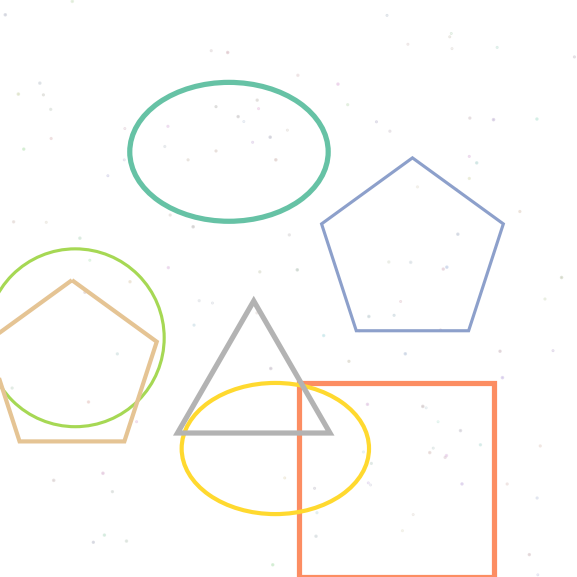[{"shape": "oval", "thickness": 2.5, "radius": 0.86, "center": [0.397, 0.736]}, {"shape": "square", "thickness": 2.5, "radius": 0.84, "center": [0.687, 0.168]}, {"shape": "pentagon", "thickness": 1.5, "radius": 0.83, "center": [0.714, 0.56]}, {"shape": "circle", "thickness": 1.5, "radius": 0.77, "center": [0.13, 0.414]}, {"shape": "oval", "thickness": 2, "radius": 0.81, "center": [0.477, 0.222]}, {"shape": "pentagon", "thickness": 2, "radius": 0.77, "center": [0.125, 0.36]}, {"shape": "triangle", "thickness": 2.5, "radius": 0.76, "center": [0.439, 0.326]}]